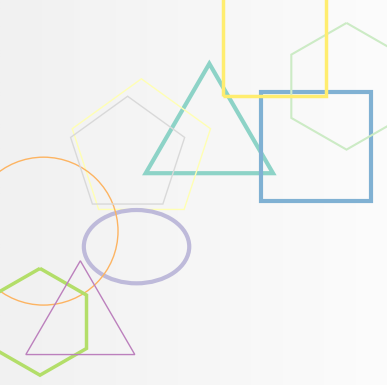[{"shape": "triangle", "thickness": 3, "radius": 0.95, "center": [0.54, 0.645]}, {"shape": "pentagon", "thickness": 1, "radius": 0.94, "center": [0.365, 0.608]}, {"shape": "oval", "thickness": 3, "radius": 0.68, "center": [0.352, 0.359]}, {"shape": "square", "thickness": 3, "radius": 0.71, "center": [0.815, 0.619]}, {"shape": "circle", "thickness": 1, "radius": 0.96, "center": [0.112, 0.4]}, {"shape": "hexagon", "thickness": 2.5, "radius": 0.69, "center": [0.103, 0.164]}, {"shape": "pentagon", "thickness": 1, "radius": 0.77, "center": [0.329, 0.595]}, {"shape": "triangle", "thickness": 1, "radius": 0.81, "center": [0.207, 0.16]}, {"shape": "hexagon", "thickness": 1.5, "radius": 0.82, "center": [0.894, 0.776]}, {"shape": "square", "thickness": 2.5, "radius": 0.67, "center": [0.709, 0.884]}]